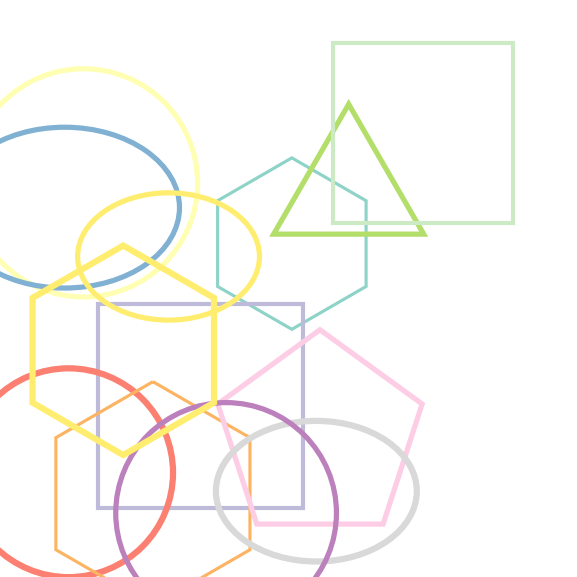[{"shape": "hexagon", "thickness": 1.5, "radius": 0.74, "center": [0.505, 0.577]}, {"shape": "circle", "thickness": 2.5, "radius": 0.99, "center": [0.145, 0.683]}, {"shape": "square", "thickness": 2, "radius": 0.89, "center": [0.347, 0.296]}, {"shape": "circle", "thickness": 3, "radius": 0.9, "center": [0.119, 0.181]}, {"shape": "oval", "thickness": 2.5, "radius": 0.99, "center": [0.112, 0.64]}, {"shape": "hexagon", "thickness": 1.5, "radius": 0.97, "center": [0.265, 0.144]}, {"shape": "triangle", "thickness": 2.5, "radius": 0.75, "center": [0.604, 0.669]}, {"shape": "pentagon", "thickness": 2.5, "radius": 0.93, "center": [0.554, 0.242]}, {"shape": "oval", "thickness": 3, "radius": 0.87, "center": [0.548, 0.149]}, {"shape": "circle", "thickness": 2.5, "radius": 0.96, "center": [0.391, 0.111]}, {"shape": "square", "thickness": 2, "radius": 0.78, "center": [0.733, 0.769]}, {"shape": "oval", "thickness": 2.5, "radius": 0.79, "center": [0.292, 0.555]}, {"shape": "hexagon", "thickness": 3, "radius": 0.91, "center": [0.213, 0.393]}]